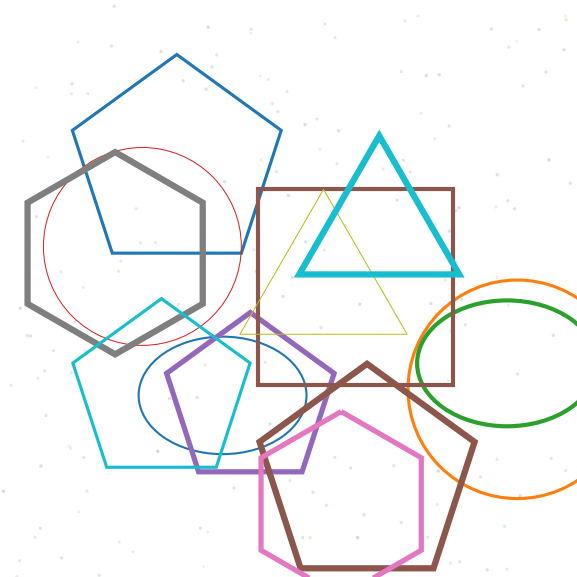[{"shape": "pentagon", "thickness": 1.5, "radius": 0.95, "center": [0.306, 0.715]}, {"shape": "oval", "thickness": 1, "radius": 0.73, "center": [0.385, 0.314]}, {"shape": "circle", "thickness": 1.5, "radius": 0.95, "center": [0.896, 0.325]}, {"shape": "oval", "thickness": 2, "radius": 0.78, "center": [0.878, 0.37]}, {"shape": "circle", "thickness": 0.5, "radius": 0.86, "center": [0.247, 0.572]}, {"shape": "pentagon", "thickness": 2.5, "radius": 0.76, "center": [0.434, 0.305]}, {"shape": "pentagon", "thickness": 3, "radius": 0.98, "center": [0.636, 0.173]}, {"shape": "square", "thickness": 2, "radius": 0.85, "center": [0.616, 0.502]}, {"shape": "hexagon", "thickness": 2.5, "radius": 0.8, "center": [0.591, 0.126]}, {"shape": "hexagon", "thickness": 3, "radius": 0.88, "center": [0.199, 0.561]}, {"shape": "triangle", "thickness": 0.5, "radius": 0.84, "center": [0.56, 0.504]}, {"shape": "pentagon", "thickness": 1.5, "radius": 0.81, "center": [0.28, 0.321]}, {"shape": "triangle", "thickness": 3, "radius": 0.8, "center": [0.657, 0.604]}]